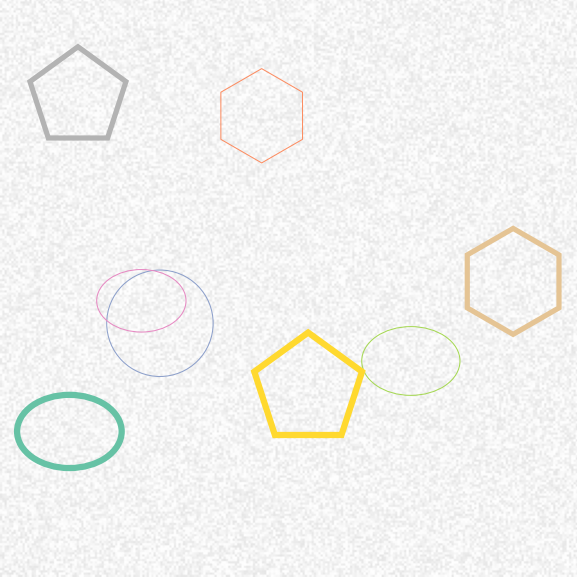[{"shape": "oval", "thickness": 3, "radius": 0.45, "center": [0.12, 0.252]}, {"shape": "hexagon", "thickness": 0.5, "radius": 0.41, "center": [0.453, 0.799]}, {"shape": "circle", "thickness": 0.5, "radius": 0.46, "center": [0.277, 0.439]}, {"shape": "oval", "thickness": 0.5, "radius": 0.39, "center": [0.245, 0.478]}, {"shape": "oval", "thickness": 0.5, "radius": 0.43, "center": [0.711, 0.374]}, {"shape": "pentagon", "thickness": 3, "radius": 0.49, "center": [0.534, 0.325]}, {"shape": "hexagon", "thickness": 2.5, "radius": 0.46, "center": [0.889, 0.512]}, {"shape": "pentagon", "thickness": 2.5, "radius": 0.44, "center": [0.135, 0.831]}]